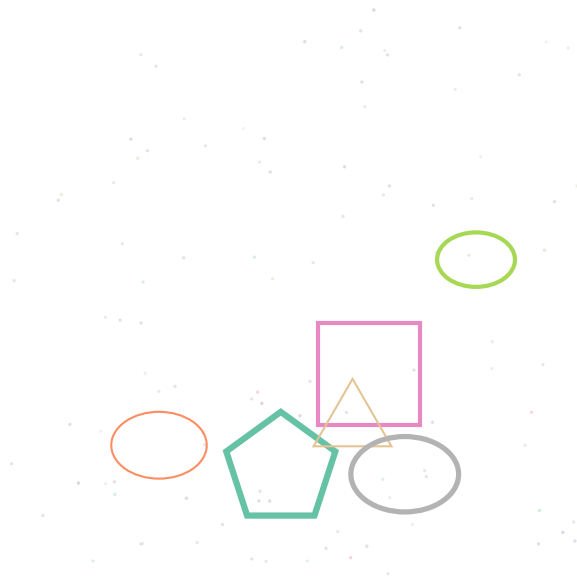[{"shape": "pentagon", "thickness": 3, "radius": 0.5, "center": [0.486, 0.187]}, {"shape": "oval", "thickness": 1, "radius": 0.41, "center": [0.275, 0.228]}, {"shape": "square", "thickness": 2, "radius": 0.44, "center": [0.639, 0.351]}, {"shape": "oval", "thickness": 2, "radius": 0.34, "center": [0.824, 0.55]}, {"shape": "triangle", "thickness": 1, "radius": 0.39, "center": [0.61, 0.265]}, {"shape": "oval", "thickness": 2.5, "radius": 0.47, "center": [0.701, 0.178]}]